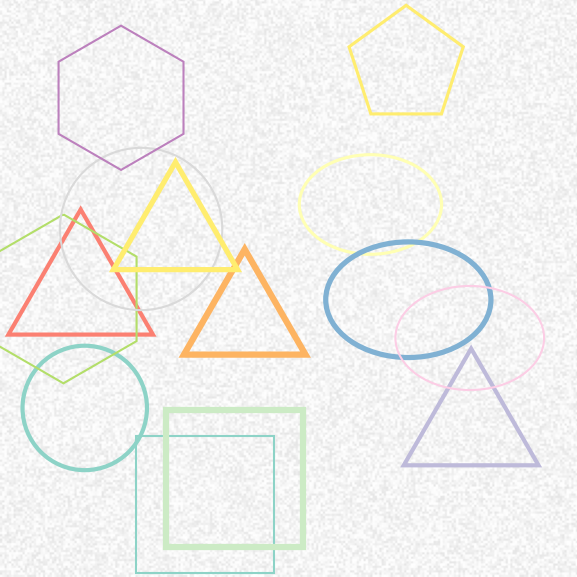[{"shape": "circle", "thickness": 2, "radius": 0.54, "center": [0.147, 0.293]}, {"shape": "square", "thickness": 1, "radius": 0.6, "center": [0.355, 0.125]}, {"shape": "oval", "thickness": 1.5, "radius": 0.62, "center": [0.641, 0.645]}, {"shape": "triangle", "thickness": 2, "radius": 0.67, "center": [0.816, 0.261]}, {"shape": "triangle", "thickness": 2, "radius": 0.72, "center": [0.14, 0.492]}, {"shape": "oval", "thickness": 2.5, "radius": 0.72, "center": [0.707, 0.48]}, {"shape": "triangle", "thickness": 3, "radius": 0.61, "center": [0.424, 0.446]}, {"shape": "hexagon", "thickness": 1, "radius": 0.73, "center": [0.11, 0.482]}, {"shape": "oval", "thickness": 1, "radius": 0.64, "center": [0.813, 0.414]}, {"shape": "circle", "thickness": 1, "radius": 0.7, "center": [0.244, 0.603]}, {"shape": "hexagon", "thickness": 1, "radius": 0.62, "center": [0.21, 0.83]}, {"shape": "square", "thickness": 3, "radius": 0.59, "center": [0.405, 0.17]}, {"shape": "pentagon", "thickness": 1.5, "radius": 0.52, "center": [0.703, 0.886]}, {"shape": "triangle", "thickness": 2.5, "radius": 0.62, "center": [0.304, 0.594]}]